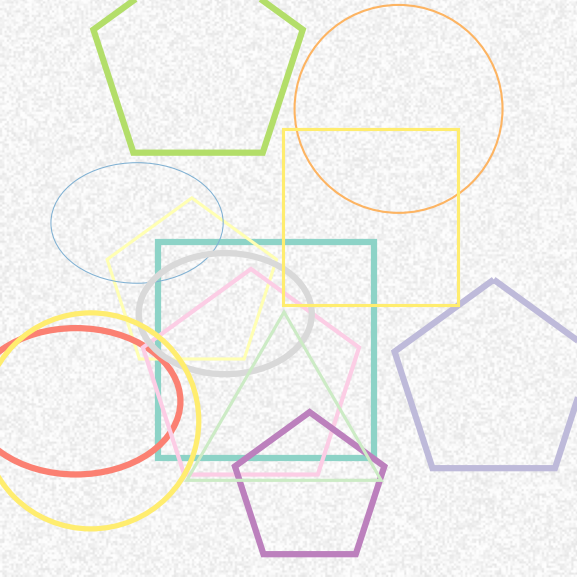[{"shape": "square", "thickness": 3, "radius": 0.93, "center": [0.46, 0.393]}, {"shape": "pentagon", "thickness": 1.5, "radius": 0.77, "center": [0.332, 0.502]}, {"shape": "pentagon", "thickness": 3, "radius": 0.9, "center": [0.855, 0.334]}, {"shape": "oval", "thickness": 3, "radius": 0.91, "center": [0.131, 0.304]}, {"shape": "oval", "thickness": 0.5, "radius": 0.75, "center": [0.237, 0.613]}, {"shape": "circle", "thickness": 1, "radius": 0.9, "center": [0.69, 0.811]}, {"shape": "pentagon", "thickness": 3, "radius": 0.95, "center": [0.343, 0.889]}, {"shape": "pentagon", "thickness": 2, "radius": 0.98, "center": [0.435, 0.337]}, {"shape": "oval", "thickness": 3, "radius": 0.75, "center": [0.39, 0.456]}, {"shape": "pentagon", "thickness": 3, "radius": 0.68, "center": [0.536, 0.15]}, {"shape": "triangle", "thickness": 1.5, "radius": 0.97, "center": [0.492, 0.265]}, {"shape": "square", "thickness": 1.5, "radius": 0.76, "center": [0.642, 0.624]}, {"shape": "circle", "thickness": 2.5, "radius": 0.94, "center": [0.157, 0.27]}]